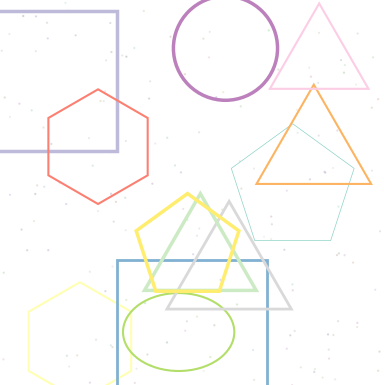[{"shape": "pentagon", "thickness": 0.5, "radius": 0.84, "center": [0.76, 0.511]}, {"shape": "hexagon", "thickness": 1.5, "radius": 0.77, "center": [0.208, 0.113]}, {"shape": "square", "thickness": 2.5, "radius": 0.9, "center": [0.123, 0.789]}, {"shape": "hexagon", "thickness": 1.5, "radius": 0.74, "center": [0.255, 0.619]}, {"shape": "square", "thickness": 2, "radius": 0.97, "center": [0.499, 0.131]}, {"shape": "triangle", "thickness": 1.5, "radius": 0.86, "center": [0.815, 0.608]}, {"shape": "oval", "thickness": 1.5, "radius": 0.72, "center": [0.464, 0.138]}, {"shape": "triangle", "thickness": 1.5, "radius": 0.74, "center": [0.829, 0.843]}, {"shape": "triangle", "thickness": 2, "radius": 0.93, "center": [0.595, 0.29]}, {"shape": "circle", "thickness": 2.5, "radius": 0.68, "center": [0.586, 0.875]}, {"shape": "triangle", "thickness": 2.5, "radius": 0.84, "center": [0.52, 0.329]}, {"shape": "pentagon", "thickness": 2.5, "radius": 0.7, "center": [0.487, 0.357]}]